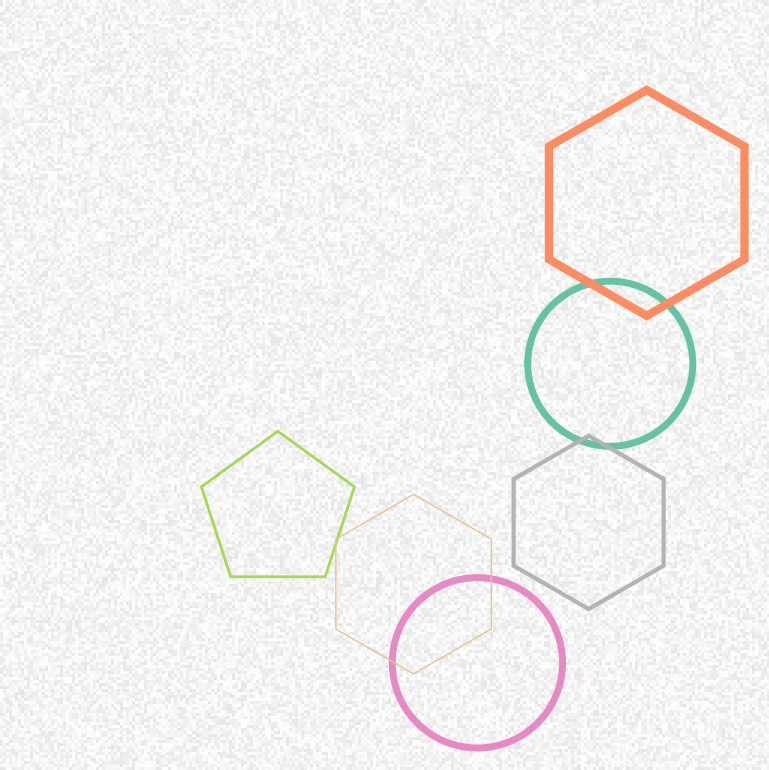[{"shape": "circle", "thickness": 2.5, "radius": 0.54, "center": [0.793, 0.528]}, {"shape": "hexagon", "thickness": 3, "radius": 0.73, "center": [0.84, 0.736]}, {"shape": "circle", "thickness": 2.5, "radius": 0.55, "center": [0.62, 0.139]}, {"shape": "pentagon", "thickness": 1, "radius": 0.52, "center": [0.361, 0.335]}, {"shape": "hexagon", "thickness": 0.5, "radius": 0.58, "center": [0.537, 0.241]}, {"shape": "hexagon", "thickness": 1.5, "radius": 0.56, "center": [0.764, 0.322]}]